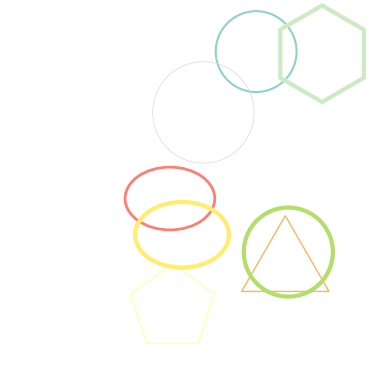[{"shape": "circle", "thickness": 1.5, "radius": 0.52, "center": [0.665, 0.866]}, {"shape": "pentagon", "thickness": 1, "radius": 0.57, "center": [0.448, 0.201]}, {"shape": "oval", "thickness": 2, "radius": 0.58, "center": [0.441, 0.484]}, {"shape": "triangle", "thickness": 1, "radius": 0.66, "center": [0.741, 0.309]}, {"shape": "circle", "thickness": 3, "radius": 0.58, "center": [0.749, 0.345]}, {"shape": "circle", "thickness": 0.5, "radius": 0.66, "center": [0.528, 0.708]}, {"shape": "hexagon", "thickness": 3, "radius": 0.63, "center": [0.837, 0.86]}, {"shape": "oval", "thickness": 3, "radius": 0.61, "center": [0.473, 0.39]}]